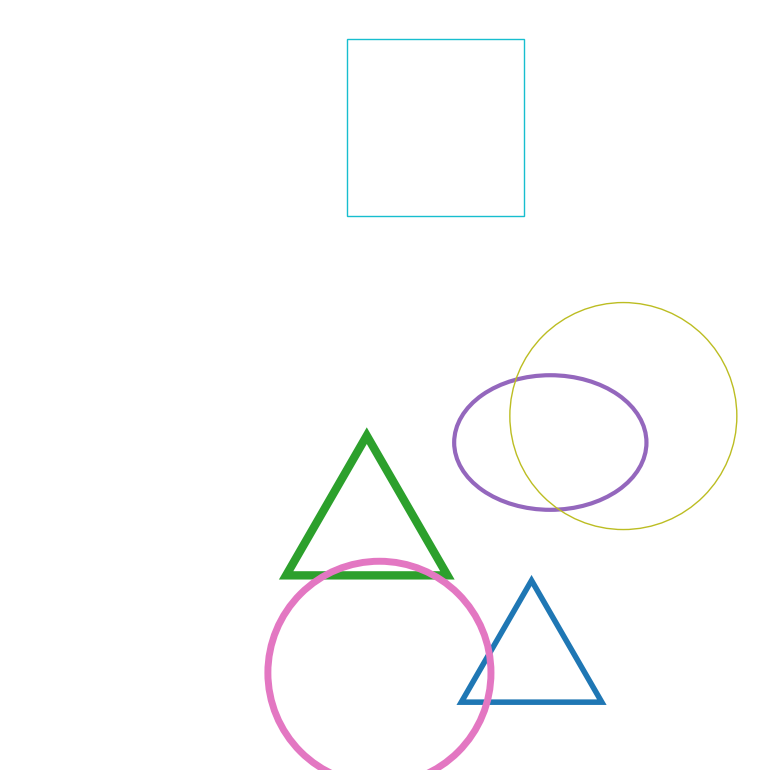[{"shape": "triangle", "thickness": 2, "radius": 0.53, "center": [0.69, 0.141]}, {"shape": "triangle", "thickness": 3, "radius": 0.6, "center": [0.476, 0.313]}, {"shape": "oval", "thickness": 1.5, "radius": 0.62, "center": [0.715, 0.425]}, {"shape": "circle", "thickness": 2.5, "radius": 0.72, "center": [0.493, 0.126]}, {"shape": "circle", "thickness": 0.5, "radius": 0.74, "center": [0.81, 0.46]}, {"shape": "square", "thickness": 0.5, "radius": 0.57, "center": [0.565, 0.834]}]